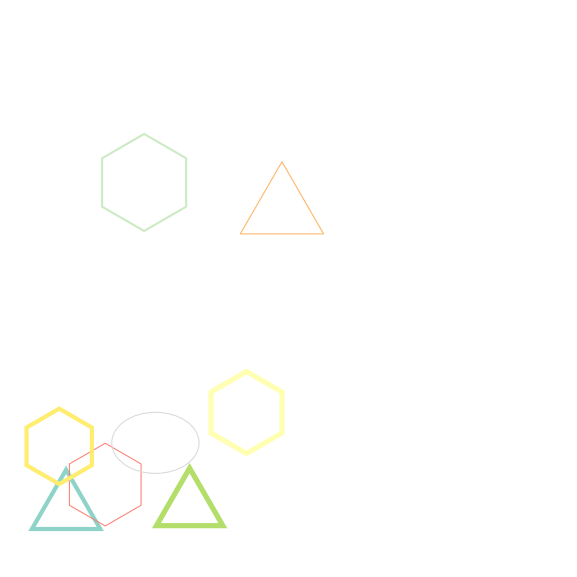[{"shape": "triangle", "thickness": 2, "radius": 0.34, "center": [0.114, 0.117]}, {"shape": "hexagon", "thickness": 2.5, "radius": 0.35, "center": [0.427, 0.285]}, {"shape": "hexagon", "thickness": 0.5, "radius": 0.36, "center": [0.182, 0.16]}, {"shape": "triangle", "thickness": 0.5, "radius": 0.42, "center": [0.488, 0.636]}, {"shape": "triangle", "thickness": 2.5, "radius": 0.33, "center": [0.328, 0.122]}, {"shape": "oval", "thickness": 0.5, "radius": 0.38, "center": [0.269, 0.232]}, {"shape": "hexagon", "thickness": 1, "radius": 0.42, "center": [0.25, 0.683]}, {"shape": "hexagon", "thickness": 2, "radius": 0.33, "center": [0.103, 0.226]}]